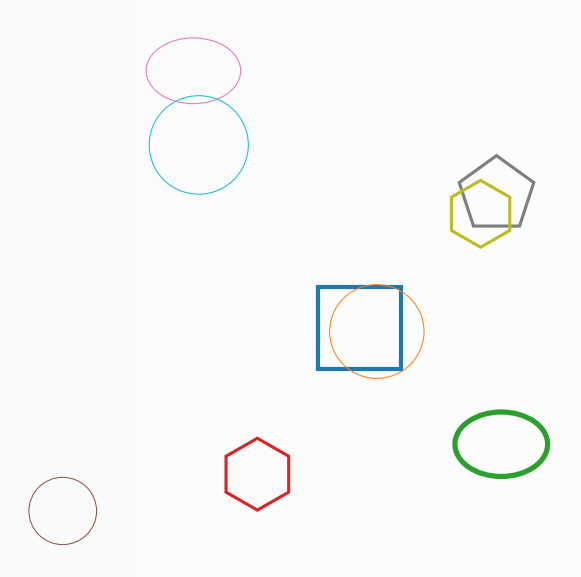[{"shape": "square", "thickness": 2, "radius": 0.36, "center": [0.619, 0.43]}, {"shape": "circle", "thickness": 0.5, "radius": 0.41, "center": [0.648, 0.425]}, {"shape": "oval", "thickness": 2.5, "radius": 0.4, "center": [0.862, 0.23]}, {"shape": "hexagon", "thickness": 1.5, "radius": 0.31, "center": [0.443, 0.178]}, {"shape": "circle", "thickness": 0.5, "radius": 0.29, "center": [0.108, 0.114]}, {"shape": "oval", "thickness": 0.5, "radius": 0.41, "center": [0.333, 0.877]}, {"shape": "pentagon", "thickness": 1.5, "radius": 0.34, "center": [0.854, 0.662]}, {"shape": "hexagon", "thickness": 1.5, "radius": 0.29, "center": [0.827, 0.629]}, {"shape": "circle", "thickness": 0.5, "radius": 0.43, "center": [0.342, 0.748]}]